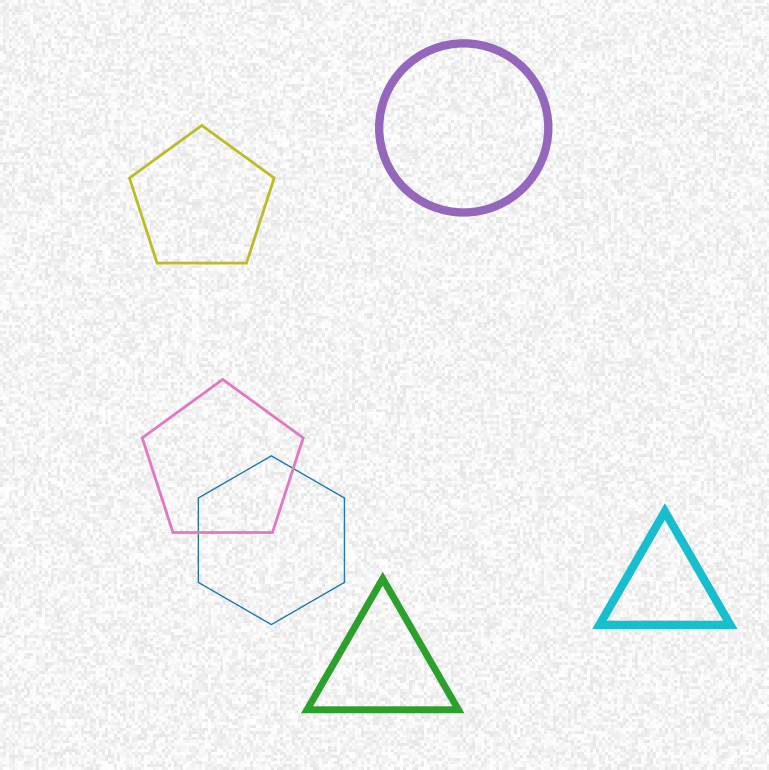[{"shape": "hexagon", "thickness": 0.5, "radius": 0.55, "center": [0.352, 0.298]}, {"shape": "triangle", "thickness": 2.5, "radius": 0.57, "center": [0.497, 0.135]}, {"shape": "circle", "thickness": 3, "radius": 0.55, "center": [0.602, 0.834]}, {"shape": "pentagon", "thickness": 1, "radius": 0.55, "center": [0.289, 0.397]}, {"shape": "pentagon", "thickness": 1, "radius": 0.49, "center": [0.262, 0.738]}, {"shape": "triangle", "thickness": 3, "radius": 0.49, "center": [0.863, 0.238]}]